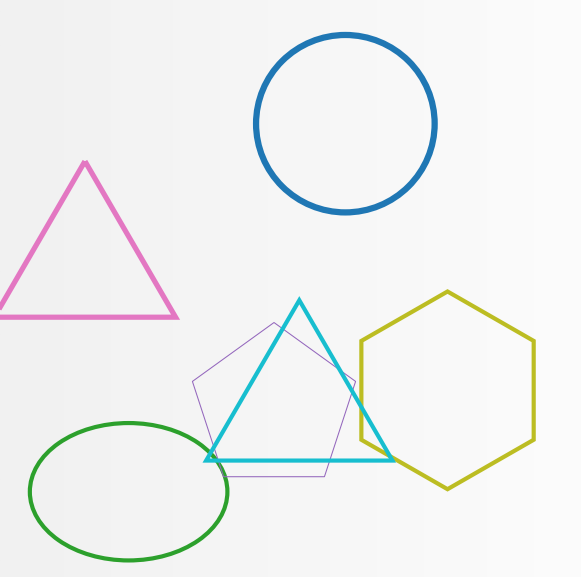[{"shape": "circle", "thickness": 3, "radius": 0.77, "center": [0.594, 0.785]}, {"shape": "oval", "thickness": 2, "radius": 0.85, "center": [0.221, 0.148]}, {"shape": "pentagon", "thickness": 0.5, "radius": 0.74, "center": [0.471, 0.293]}, {"shape": "triangle", "thickness": 2.5, "radius": 0.9, "center": [0.146, 0.54]}, {"shape": "hexagon", "thickness": 2, "radius": 0.86, "center": [0.77, 0.323]}, {"shape": "triangle", "thickness": 2, "radius": 0.93, "center": [0.515, 0.294]}]